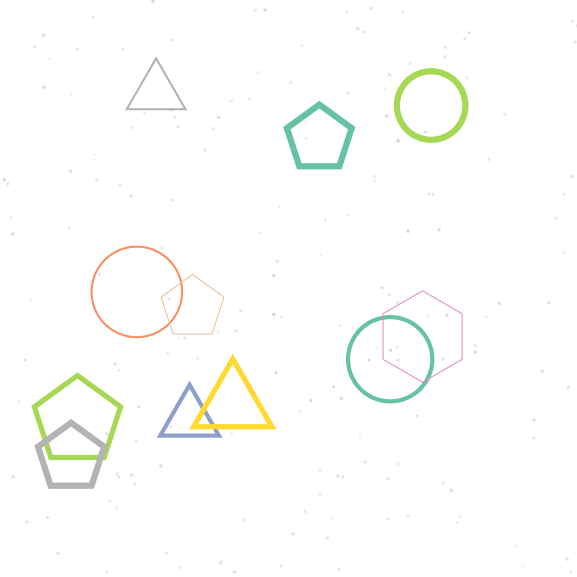[{"shape": "circle", "thickness": 2, "radius": 0.36, "center": [0.676, 0.377]}, {"shape": "pentagon", "thickness": 3, "radius": 0.29, "center": [0.553, 0.759]}, {"shape": "circle", "thickness": 1, "radius": 0.39, "center": [0.237, 0.494]}, {"shape": "triangle", "thickness": 2, "radius": 0.29, "center": [0.328, 0.274]}, {"shape": "hexagon", "thickness": 0.5, "radius": 0.4, "center": [0.732, 0.416]}, {"shape": "pentagon", "thickness": 2.5, "radius": 0.39, "center": [0.134, 0.27]}, {"shape": "circle", "thickness": 3, "radius": 0.3, "center": [0.747, 0.816]}, {"shape": "triangle", "thickness": 2.5, "radius": 0.39, "center": [0.403, 0.299]}, {"shape": "pentagon", "thickness": 0.5, "radius": 0.29, "center": [0.333, 0.467]}, {"shape": "triangle", "thickness": 1, "radius": 0.29, "center": [0.27, 0.839]}, {"shape": "pentagon", "thickness": 3, "radius": 0.3, "center": [0.123, 0.207]}]